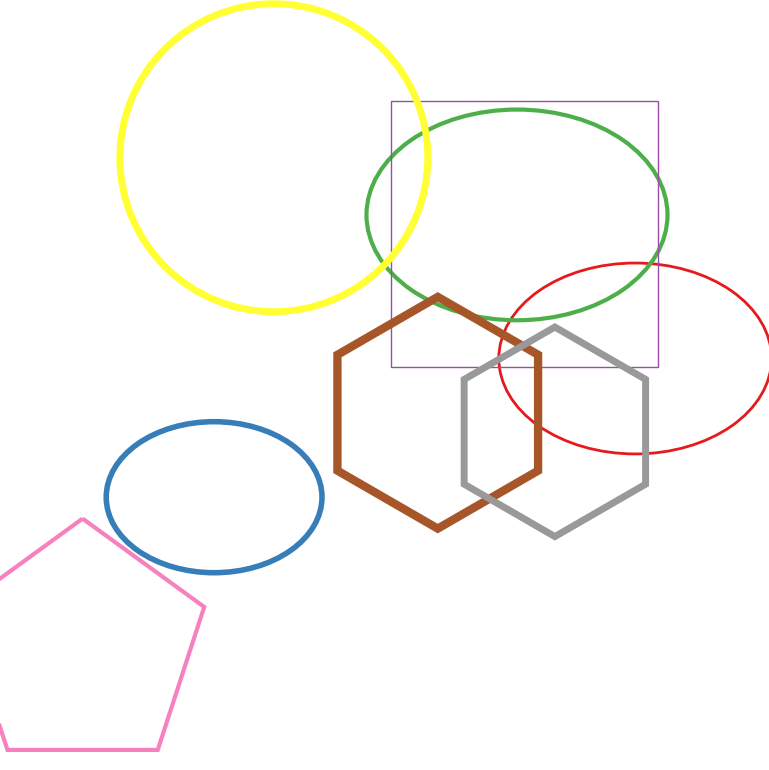[{"shape": "oval", "thickness": 1, "radius": 0.89, "center": [0.825, 0.534]}, {"shape": "oval", "thickness": 2, "radius": 0.7, "center": [0.278, 0.354]}, {"shape": "oval", "thickness": 1.5, "radius": 0.98, "center": [0.671, 0.721]}, {"shape": "square", "thickness": 0.5, "radius": 0.86, "center": [0.681, 0.696]}, {"shape": "circle", "thickness": 2.5, "radius": 1.0, "center": [0.356, 0.795]}, {"shape": "hexagon", "thickness": 3, "radius": 0.75, "center": [0.569, 0.464]}, {"shape": "pentagon", "thickness": 1.5, "radius": 0.83, "center": [0.107, 0.16]}, {"shape": "hexagon", "thickness": 2.5, "radius": 0.68, "center": [0.721, 0.439]}]